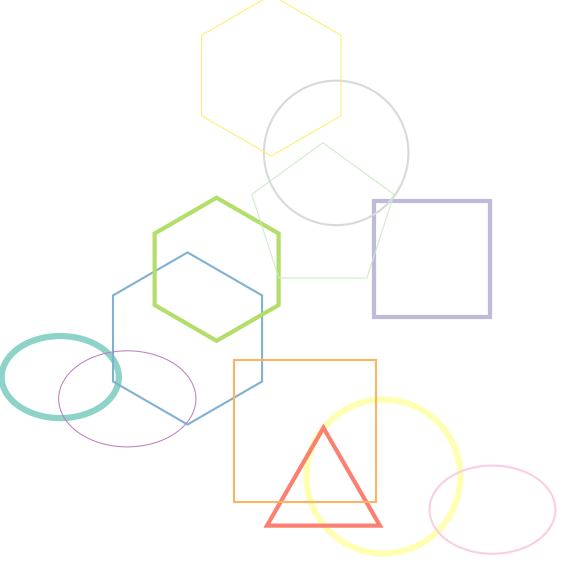[{"shape": "oval", "thickness": 3, "radius": 0.51, "center": [0.104, 0.346]}, {"shape": "circle", "thickness": 3, "radius": 0.67, "center": [0.664, 0.174]}, {"shape": "square", "thickness": 2, "radius": 0.5, "center": [0.748, 0.55]}, {"shape": "triangle", "thickness": 2, "radius": 0.56, "center": [0.56, 0.145]}, {"shape": "hexagon", "thickness": 1, "radius": 0.75, "center": [0.325, 0.413]}, {"shape": "square", "thickness": 1, "radius": 0.61, "center": [0.528, 0.253]}, {"shape": "hexagon", "thickness": 2, "radius": 0.62, "center": [0.375, 0.533]}, {"shape": "oval", "thickness": 1, "radius": 0.55, "center": [0.853, 0.117]}, {"shape": "circle", "thickness": 1, "radius": 0.63, "center": [0.582, 0.734]}, {"shape": "oval", "thickness": 0.5, "radius": 0.59, "center": [0.22, 0.308]}, {"shape": "pentagon", "thickness": 0.5, "radius": 0.65, "center": [0.559, 0.622]}, {"shape": "hexagon", "thickness": 0.5, "radius": 0.7, "center": [0.47, 0.868]}]